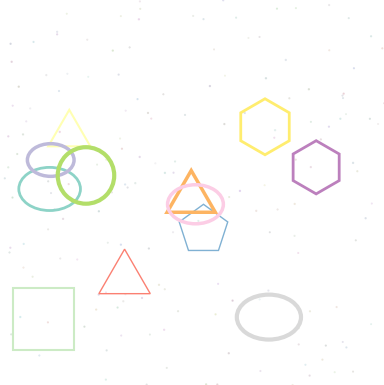[{"shape": "oval", "thickness": 2, "radius": 0.4, "center": [0.129, 0.509]}, {"shape": "triangle", "thickness": 1.5, "radius": 0.32, "center": [0.18, 0.652]}, {"shape": "oval", "thickness": 2.5, "radius": 0.3, "center": [0.132, 0.584]}, {"shape": "triangle", "thickness": 1, "radius": 0.39, "center": [0.324, 0.276]}, {"shape": "pentagon", "thickness": 1, "radius": 0.33, "center": [0.529, 0.403]}, {"shape": "triangle", "thickness": 2.5, "radius": 0.36, "center": [0.497, 0.485]}, {"shape": "circle", "thickness": 3, "radius": 0.37, "center": [0.223, 0.544]}, {"shape": "oval", "thickness": 2.5, "radius": 0.36, "center": [0.508, 0.469]}, {"shape": "oval", "thickness": 3, "radius": 0.42, "center": [0.698, 0.176]}, {"shape": "hexagon", "thickness": 2, "radius": 0.35, "center": [0.821, 0.565]}, {"shape": "square", "thickness": 1.5, "radius": 0.4, "center": [0.112, 0.172]}, {"shape": "hexagon", "thickness": 2, "radius": 0.36, "center": [0.688, 0.671]}]